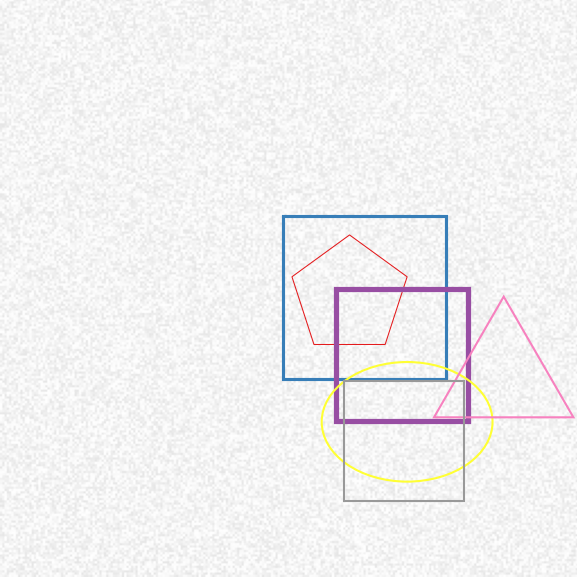[{"shape": "pentagon", "thickness": 0.5, "radius": 0.52, "center": [0.605, 0.487]}, {"shape": "square", "thickness": 1.5, "radius": 0.71, "center": [0.631, 0.484]}, {"shape": "square", "thickness": 2.5, "radius": 0.57, "center": [0.696, 0.384]}, {"shape": "oval", "thickness": 1, "radius": 0.74, "center": [0.705, 0.269]}, {"shape": "triangle", "thickness": 1, "radius": 0.7, "center": [0.872, 0.346]}, {"shape": "square", "thickness": 1, "radius": 0.52, "center": [0.699, 0.236]}]